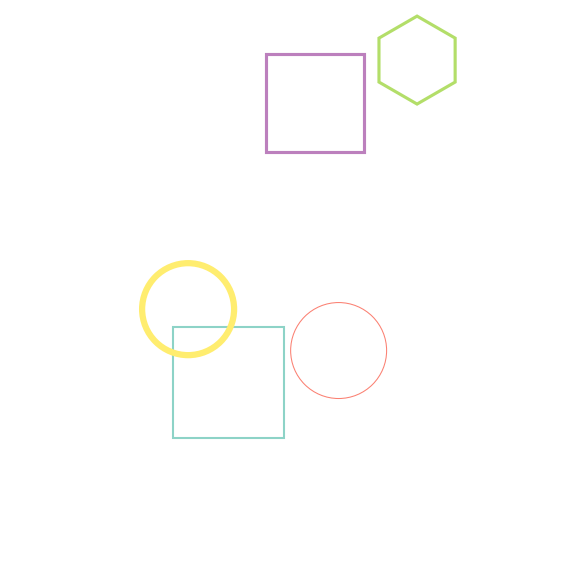[{"shape": "square", "thickness": 1, "radius": 0.48, "center": [0.396, 0.337]}, {"shape": "circle", "thickness": 0.5, "radius": 0.42, "center": [0.586, 0.392]}, {"shape": "hexagon", "thickness": 1.5, "radius": 0.38, "center": [0.722, 0.895]}, {"shape": "square", "thickness": 1.5, "radius": 0.42, "center": [0.546, 0.821]}, {"shape": "circle", "thickness": 3, "radius": 0.4, "center": [0.326, 0.464]}]